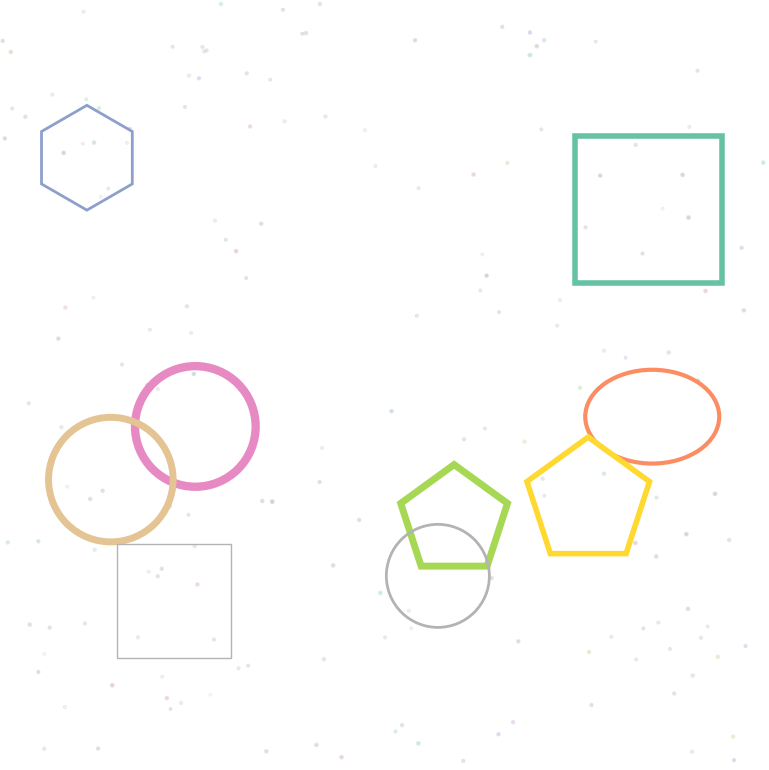[{"shape": "square", "thickness": 2, "radius": 0.48, "center": [0.842, 0.728]}, {"shape": "oval", "thickness": 1.5, "radius": 0.44, "center": [0.847, 0.459]}, {"shape": "hexagon", "thickness": 1, "radius": 0.34, "center": [0.113, 0.795]}, {"shape": "circle", "thickness": 3, "radius": 0.39, "center": [0.254, 0.446]}, {"shape": "pentagon", "thickness": 2.5, "radius": 0.36, "center": [0.59, 0.324]}, {"shape": "pentagon", "thickness": 2, "radius": 0.42, "center": [0.764, 0.349]}, {"shape": "circle", "thickness": 2.5, "radius": 0.4, "center": [0.144, 0.377]}, {"shape": "square", "thickness": 0.5, "radius": 0.37, "center": [0.225, 0.219]}, {"shape": "circle", "thickness": 1, "radius": 0.33, "center": [0.569, 0.252]}]